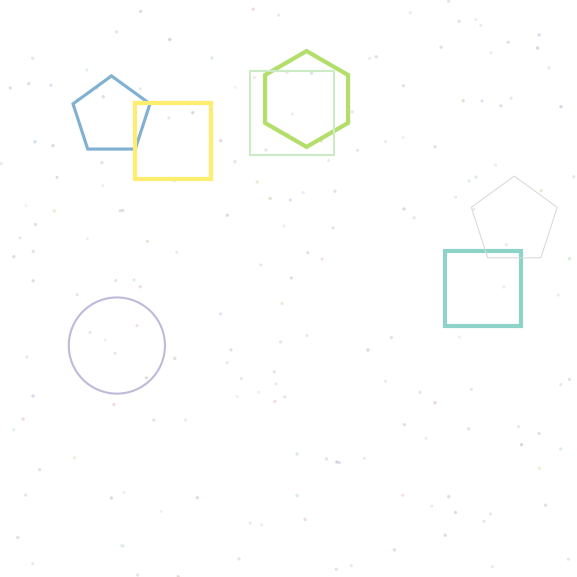[{"shape": "square", "thickness": 2, "radius": 0.33, "center": [0.836, 0.5]}, {"shape": "circle", "thickness": 1, "radius": 0.42, "center": [0.202, 0.401]}, {"shape": "pentagon", "thickness": 1.5, "radius": 0.35, "center": [0.193, 0.798]}, {"shape": "hexagon", "thickness": 2, "radius": 0.41, "center": [0.531, 0.828]}, {"shape": "pentagon", "thickness": 0.5, "radius": 0.39, "center": [0.891, 0.616]}, {"shape": "square", "thickness": 1, "radius": 0.37, "center": [0.506, 0.803]}, {"shape": "square", "thickness": 2, "radius": 0.33, "center": [0.299, 0.755]}]